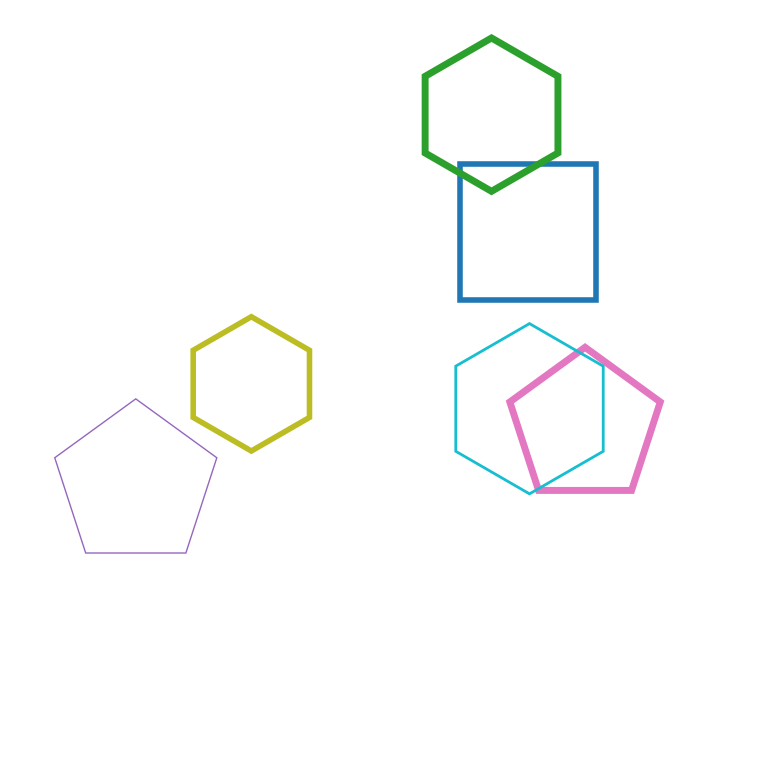[{"shape": "square", "thickness": 2, "radius": 0.44, "center": [0.686, 0.699]}, {"shape": "hexagon", "thickness": 2.5, "radius": 0.5, "center": [0.638, 0.851]}, {"shape": "pentagon", "thickness": 0.5, "radius": 0.55, "center": [0.176, 0.371]}, {"shape": "pentagon", "thickness": 2.5, "radius": 0.51, "center": [0.76, 0.446]}, {"shape": "hexagon", "thickness": 2, "radius": 0.44, "center": [0.326, 0.501]}, {"shape": "hexagon", "thickness": 1, "radius": 0.55, "center": [0.688, 0.469]}]